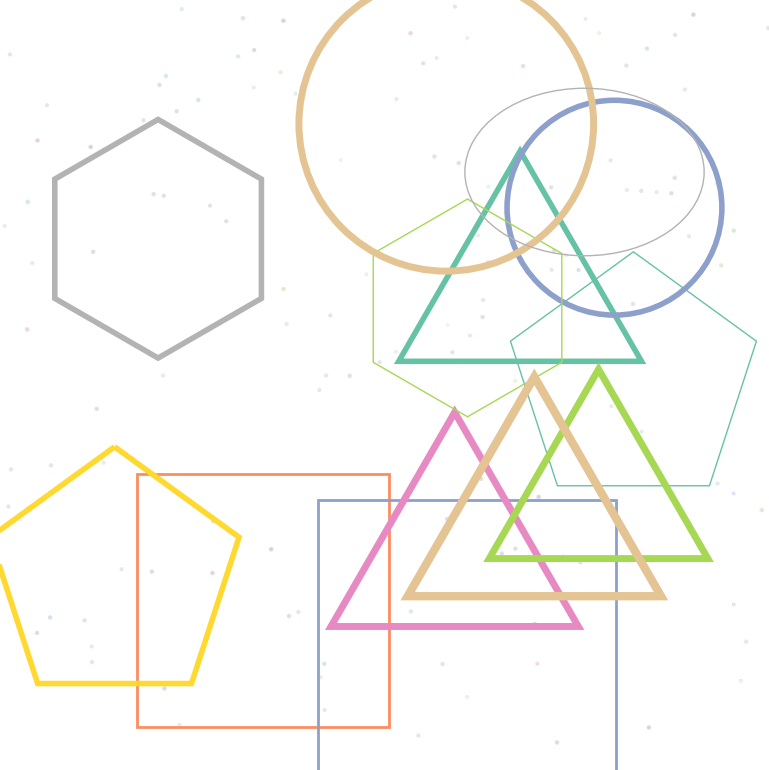[{"shape": "triangle", "thickness": 2, "radius": 0.91, "center": [0.675, 0.622]}, {"shape": "pentagon", "thickness": 0.5, "radius": 0.84, "center": [0.823, 0.505]}, {"shape": "square", "thickness": 1, "radius": 0.82, "center": [0.341, 0.22]}, {"shape": "circle", "thickness": 2, "radius": 0.7, "center": [0.798, 0.73]}, {"shape": "square", "thickness": 1, "radius": 0.97, "center": [0.606, 0.157]}, {"shape": "triangle", "thickness": 2.5, "radius": 0.93, "center": [0.59, 0.279]}, {"shape": "triangle", "thickness": 2.5, "radius": 0.82, "center": [0.777, 0.357]}, {"shape": "hexagon", "thickness": 0.5, "radius": 0.71, "center": [0.607, 0.6]}, {"shape": "pentagon", "thickness": 2, "radius": 0.85, "center": [0.149, 0.25]}, {"shape": "triangle", "thickness": 3, "radius": 0.95, "center": [0.694, 0.321]}, {"shape": "circle", "thickness": 2.5, "radius": 0.96, "center": [0.58, 0.839]}, {"shape": "hexagon", "thickness": 2, "radius": 0.77, "center": [0.205, 0.69]}, {"shape": "oval", "thickness": 0.5, "radius": 0.78, "center": [0.759, 0.777]}]